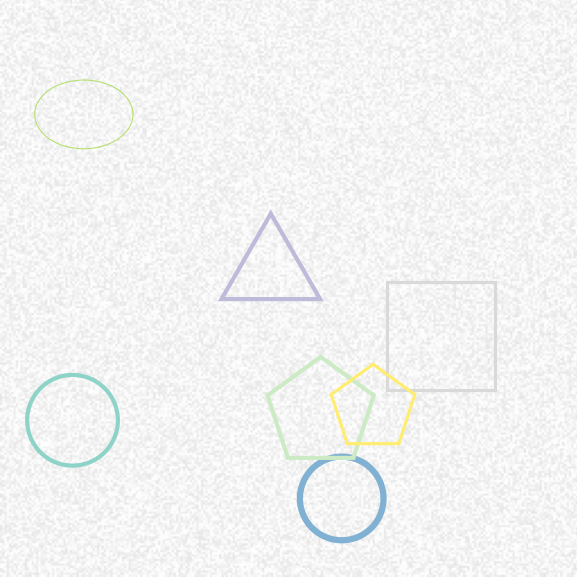[{"shape": "circle", "thickness": 2, "radius": 0.39, "center": [0.126, 0.271]}, {"shape": "triangle", "thickness": 2, "radius": 0.49, "center": [0.469, 0.531]}, {"shape": "circle", "thickness": 3, "radius": 0.36, "center": [0.592, 0.136]}, {"shape": "oval", "thickness": 0.5, "radius": 0.43, "center": [0.145, 0.801]}, {"shape": "square", "thickness": 1.5, "radius": 0.47, "center": [0.764, 0.418]}, {"shape": "pentagon", "thickness": 2, "radius": 0.48, "center": [0.555, 0.284]}, {"shape": "pentagon", "thickness": 1.5, "radius": 0.38, "center": [0.646, 0.292]}]